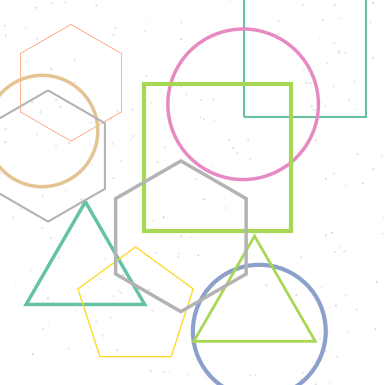[{"shape": "square", "thickness": 1.5, "radius": 0.79, "center": [0.792, 0.853]}, {"shape": "triangle", "thickness": 2.5, "radius": 0.89, "center": [0.222, 0.298]}, {"shape": "hexagon", "thickness": 0.5, "radius": 0.76, "center": [0.184, 0.785]}, {"shape": "circle", "thickness": 3, "radius": 0.86, "center": [0.674, 0.14]}, {"shape": "circle", "thickness": 2.5, "radius": 0.98, "center": [0.632, 0.729]}, {"shape": "triangle", "thickness": 2, "radius": 0.91, "center": [0.661, 0.205]}, {"shape": "square", "thickness": 3, "radius": 0.95, "center": [0.565, 0.592]}, {"shape": "pentagon", "thickness": 1, "radius": 0.79, "center": [0.352, 0.201]}, {"shape": "circle", "thickness": 2.5, "radius": 0.72, "center": [0.109, 0.66]}, {"shape": "hexagon", "thickness": 1.5, "radius": 0.85, "center": [0.125, 0.595]}, {"shape": "hexagon", "thickness": 2.5, "radius": 0.98, "center": [0.47, 0.386]}]